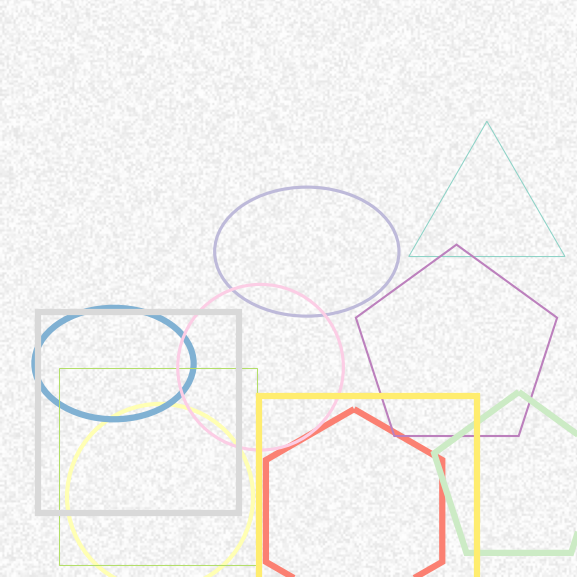[{"shape": "triangle", "thickness": 0.5, "radius": 0.78, "center": [0.843, 0.633]}, {"shape": "circle", "thickness": 2, "radius": 0.81, "center": [0.277, 0.139]}, {"shape": "oval", "thickness": 1.5, "radius": 0.8, "center": [0.531, 0.563]}, {"shape": "hexagon", "thickness": 3, "radius": 0.88, "center": [0.613, 0.114]}, {"shape": "oval", "thickness": 3, "radius": 0.69, "center": [0.197, 0.37]}, {"shape": "square", "thickness": 0.5, "radius": 0.85, "center": [0.274, 0.191]}, {"shape": "circle", "thickness": 1.5, "radius": 0.72, "center": [0.451, 0.363]}, {"shape": "square", "thickness": 3, "radius": 0.87, "center": [0.24, 0.285]}, {"shape": "pentagon", "thickness": 1, "radius": 0.92, "center": [0.79, 0.392]}, {"shape": "pentagon", "thickness": 3, "radius": 0.77, "center": [0.898, 0.166]}, {"shape": "square", "thickness": 3, "radius": 0.94, "center": [0.638, 0.125]}]